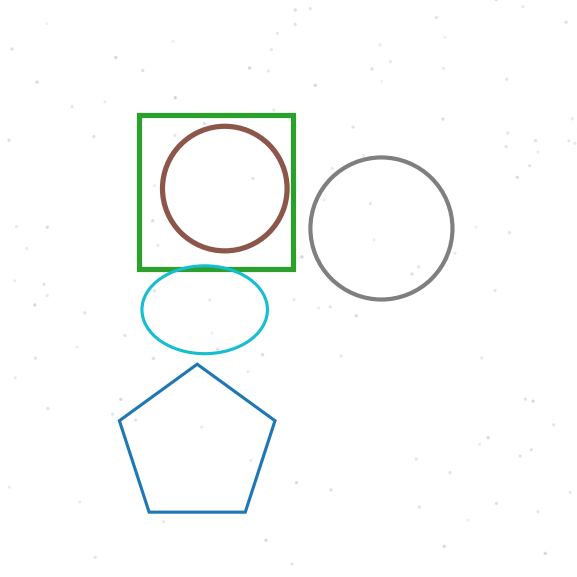[{"shape": "pentagon", "thickness": 1.5, "radius": 0.71, "center": [0.341, 0.227]}, {"shape": "square", "thickness": 2.5, "radius": 0.67, "center": [0.374, 0.667]}, {"shape": "circle", "thickness": 2.5, "radius": 0.54, "center": [0.389, 0.673]}, {"shape": "circle", "thickness": 2, "radius": 0.61, "center": [0.661, 0.603]}, {"shape": "oval", "thickness": 1.5, "radius": 0.54, "center": [0.354, 0.463]}]